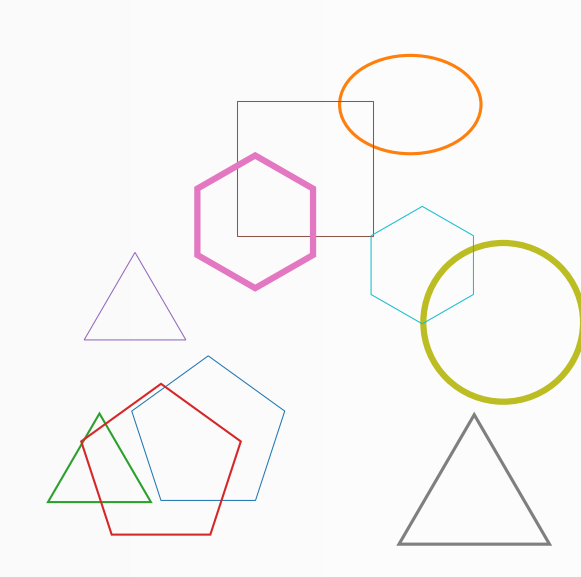[{"shape": "pentagon", "thickness": 0.5, "radius": 0.69, "center": [0.358, 0.245]}, {"shape": "oval", "thickness": 1.5, "radius": 0.61, "center": [0.706, 0.818]}, {"shape": "triangle", "thickness": 1, "radius": 0.51, "center": [0.171, 0.181]}, {"shape": "pentagon", "thickness": 1, "radius": 0.72, "center": [0.277, 0.19]}, {"shape": "triangle", "thickness": 0.5, "radius": 0.51, "center": [0.232, 0.461]}, {"shape": "square", "thickness": 0.5, "radius": 0.58, "center": [0.524, 0.707]}, {"shape": "hexagon", "thickness": 3, "radius": 0.57, "center": [0.439, 0.615]}, {"shape": "triangle", "thickness": 1.5, "radius": 0.75, "center": [0.816, 0.132]}, {"shape": "circle", "thickness": 3, "radius": 0.69, "center": [0.866, 0.441]}, {"shape": "hexagon", "thickness": 0.5, "radius": 0.51, "center": [0.726, 0.54]}]